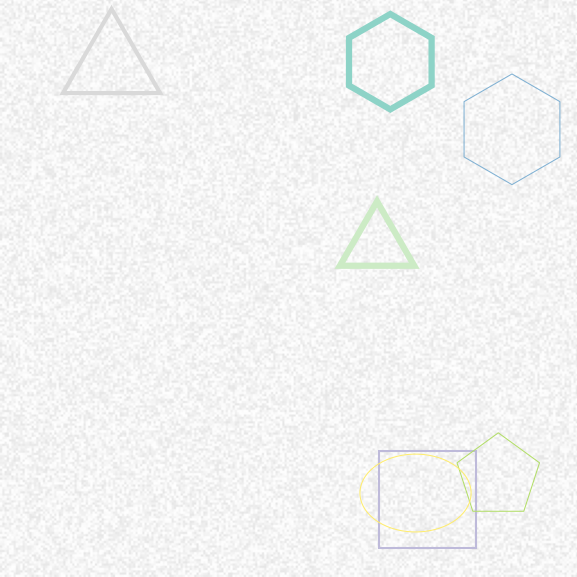[{"shape": "hexagon", "thickness": 3, "radius": 0.41, "center": [0.676, 0.892]}, {"shape": "square", "thickness": 1, "radius": 0.42, "center": [0.74, 0.134]}, {"shape": "hexagon", "thickness": 0.5, "radius": 0.48, "center": [0.887, 0.775]}, {"shape": "pentagon", "thickness": 0.5, "radius": 0.38, "center": [0.863, 0.175]}, {"shape": "triangle", "thickness": 2, "radius": 0.49, "center": [0.193, 0.887]}, {"shape": "triangle", "thickness": 3, "radius": 0.37, "center": [0.653, 0.576]}, {"shape": "oval", "thickness": 0.5, "radius": 0.48, "center": [0.72, 0.145]}]